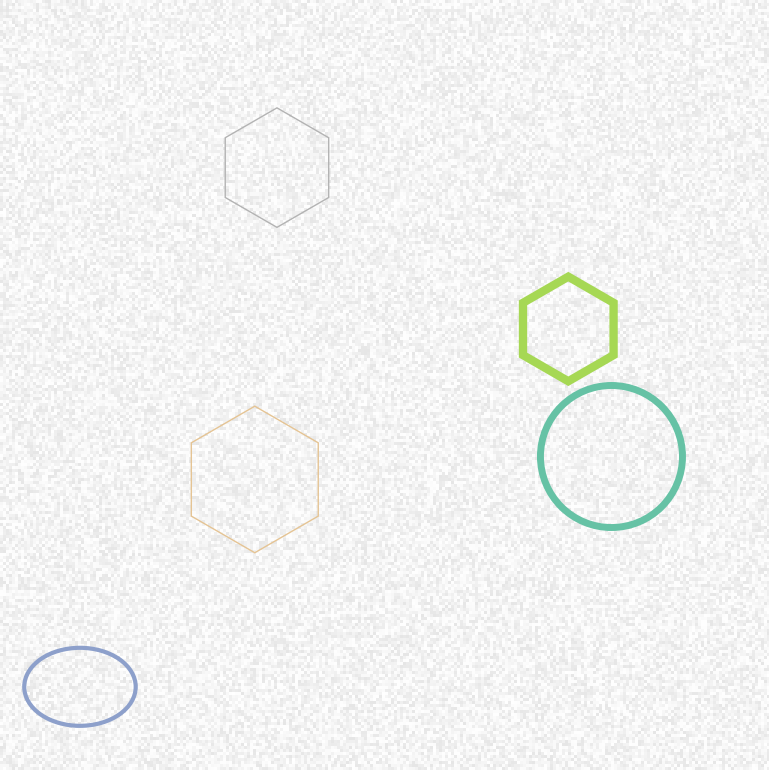[{"shape": "circle", "thickness": 2.5, "radius": 0.46, "center": [0.794, 0.407]}, {"shape": "oval", "thickness": 1.5, "radius": 0.36, "center": [0.104, 0.108]}, {"shape": "hexagon", "thickness": 3, "radius": 0.34, "center": [0.738, 0.573]}, {"shape": "hexagon", "thickness": 0.5, "radius": 0.48, "center": [0.331, 0.377]}, {"shape": "hexagon", "thickness": 0.5, "radius": 0.39, "center": [0.36, 0.782]}]